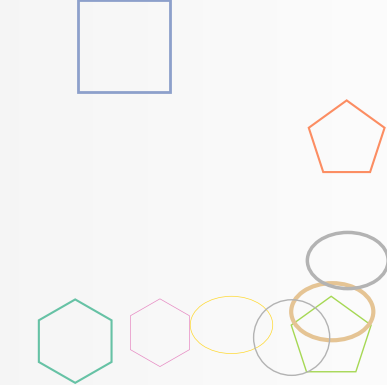[{"shape": "hexagon", "thickness": 1.5, "radius": 0.54, "center": [0.194, 0.114]}, {"shape": "pentagon", "thickness": 1.5, "radius": 0.51, "center": [0.895, 0.636]}, {"shape": "square", "thickness": 2, "radius": 0.6, "center": [0.32, 0.882]}, {"shape": "hexagon", "thickness": 0.5, "radius": 0.44, "center": [0.413, 0.136]}, {"shape": "pentagon", "thickness": 1, "radius": 0.54, "center": [0.855, 0.122]}, {"shape": "oval", "thickness": 0.5, "radius": 0.53, "center": [0.597, 0.156]}, {"shape": "oval", "thickness": 3, "radius": 0.53, "center": [0.857, 0.19]}, {"shape": "circle", "thickness": 1, "radius": 0.49, "center": [0.753, 0.123]}, {"shape": "oval", "thickness": 2.5, "radius": 0.52, "center": [0.897, 0.323]}]